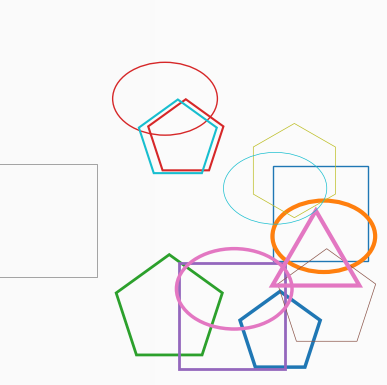[{"shape": "pentagon", "thickness": 2.5, "radius": 0.54, "center": [0.723, 0.134]}, {"shape": "square", "thickness": 1, "radius": 0.62, "center": [0.827, 0.445]}, {"shape": "oval", "thickness": 3, "radius": 0.66, "center": [0.836, 0.386]}, {"shape": "pentagon", "thickness": 2, "radius": 0.72, "center": [0.437, 0.195]}, {"shape": "oval", "thickness": 1, "radius": 0.68, "center": [0.426, 0.744]}, {"shape": "pentagon", "thickness": 1.5, "radius": 0.51, "center": [0.479, 0.64]}, {"shape": "square", "thickness": 2, "radius": 0.69, "center": [0.598, 0.18]}, {"shape": "pentagon", "thickness": 0.5, "radius": 0.66, "center": [0.843, 0.221]}, {"shape": "triangle", "thickness": 3, "radius": 0.65, "center": [0.815, 0.323]}, {"shape": "oval", "thickness": 2.5, "radius": 0.75, "center": [0.604, 0.25]}, {"shape": "square", "thickness": 0.5, "radius": 0.74, "center": [0.103, 0.428]}, {"shape": "hexagon", "thickness": 0.5, "radius": 0.61, "center": [0.76, 0.557]}, {"shape": "oval", "thickness": 0.5, "radius": 0.67, "center": [0.71, 0.511]}, {"shape": "pentagon", "thickness": 1.5, "radius": 0.53, "center": [0.459, 0.636]}]